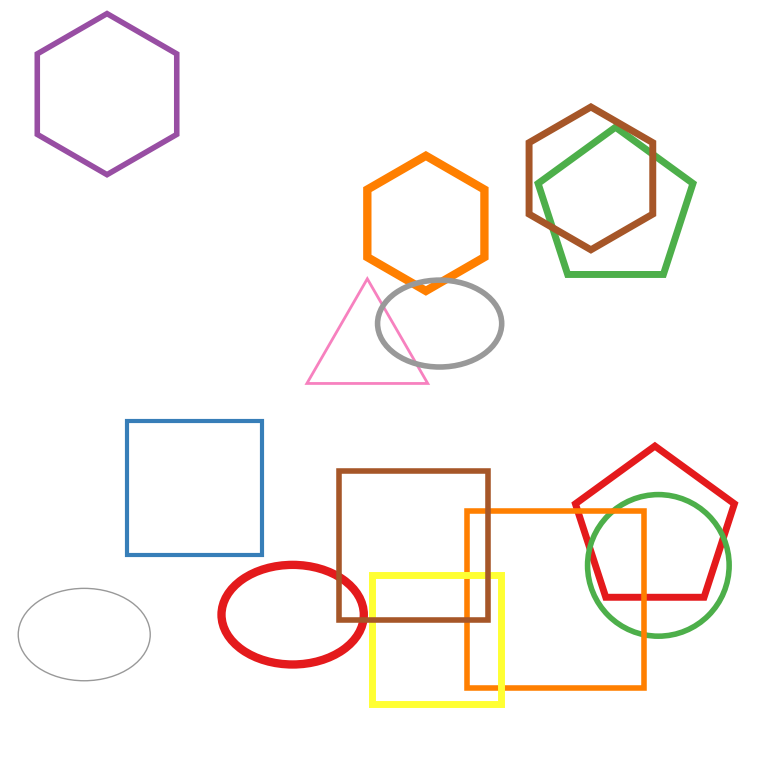[{"shape": "pentagon", "thickness": 2.5, "radius": 0.54, "center": [0.851, 0.312]}, {"shape": "oval", "thickness": 3, "radius": 0.46, "center": [0.38, 0.202]}, {"shape": "square", "thickness": 1.5, "radius": 0.44, "center": [0.253, 0.366]}, {"shape": "pentagon", "thickness": 2.5, "radius": 0.53, "center": [0.799, 0.729]}, {"shape": "circle", "thickness": 2, "radius": 0.46, "center": [0.855, 0.266]}, {"shape": "hexagon", "thickness": 2, "radius": 0.52, "center": [0.139, 0.878]}, {"shape": "square", "thickness": 2, "radius": 0.58, "center": [0.722, 0.221]}, {"shape": "hexagon", "thickness": 3, "radius": 0.44, "center": [0.553, 0.71]}, {"shape": "square", "thickness": 2.5, "radius": 0.42, "center": [0.567, 0.169]}, {"shape": "square", "thickness": 2, "radius": 0.48, "center": [0.537, 0.292]}, {"shape": "hexagon", "thickness": 2.5, "radius": 0.46, "center": [0.767, 0.768]}, {"shape": "triangle", "thickness": 1, "radius": 0.45, "center": [0.477, 0.547]}, {"shape": "oval", "thickness": 2, "radius": 0.4, "center": [0.571, 0.58]}, {"shape": "oval", "thickness": 0.5, "radius": 0.43, "center": [0.109, 0.176]}]